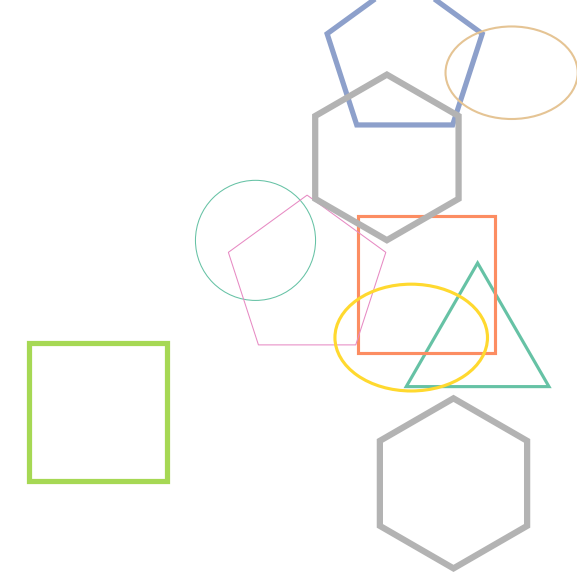[{"shape": "circle", "thickness": 0.5, "radius": 0.52, "center": [0.442, 0.583]}, {"shape": "triangle", "thickness": 1.5, "radius": 0.71, "center": [0.827, 0.401]}, {"shape": "square", "thickness": 1.5, "radius": 0.59, "center": [0.738, 0.506]}, {"shape": "pentagon", "thickness": 2.5, "radius": 0.71, "center": [0.701, 0.897]}, {"shape": "pentagon", "thickness": 0.5, "radius": 0.72, "center": [0.532, 0.518]}, {"shape": "square", "thickness": 2.5, "radius": 0.6, "center": [0.17, 0.285]}, {"shape": "oval", "thickness": 1.5, "radius": 0.66, "center": [0.712, 0.415]}, {"shape": "oval", "thickness": 1, "radius": 0.57, "center": [0.886, 0.873]}, {"shape": "hexagon", "thickness": 3, "radius": 0.72, "center": [0.67, 0.727]}, {"shape": "hexagon", "thickness": 3, "radius": 0.74, "center": [0.785, 0.162]}]